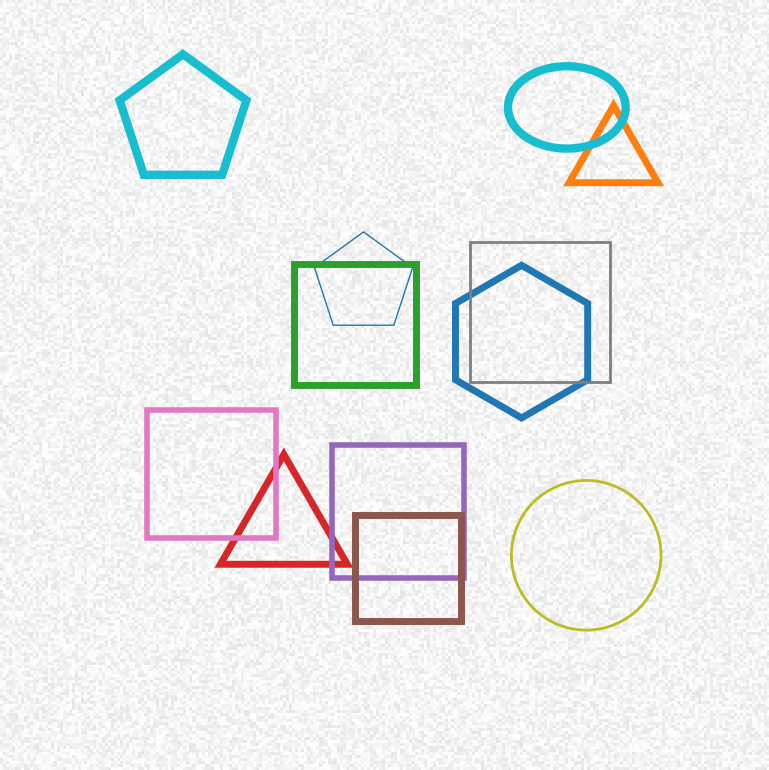[{"shape": "pentagon", "thickness": 0.5, "radius": 0.34, "center": [0.472, 0.632]}, {"shape": "hexagon", "thickness": 2.5, "radius": 0.5, "center": [0.677, 0.556]}, {"shape": "triangle", "thickness": 2.5, "radius": 0.33, "center": [0.797, 0.796]}, {"shape": "square", "thickness": 2.5, "radius": 0.39, "center": [0.461, 0.579]}, {"shape": "triangle", "thickness": 2.5, "radius": 0.48, "center": [0.369, 0.315]}, {"shape": "square", "thickness": 2, "radius": 0.43, "center": [0.517, 0.336]}, {"shape": "square", "thickness": 2.5, "radius": 0.34, "center": [0.53, 0.262]}, {"shape": "square", "thickness": 2, "radius": 0.42, "center": [0.274, 0.384]}, {"shape": "square", "thickness": 1, "radius": 0.45, "center": [0.701, 0.594]}, {"shape": "circle", "thickness": 1, "radius": 0.49, "center": [0.761, 0.279]}, {"shape": "oval", "thickness": 3, "radius": 0.38, "center": [0.736, 0.861]}, {"shape": "pentagon", "thickness": 3, "radius": 0.43, "center": [0.238, 0.843]}]